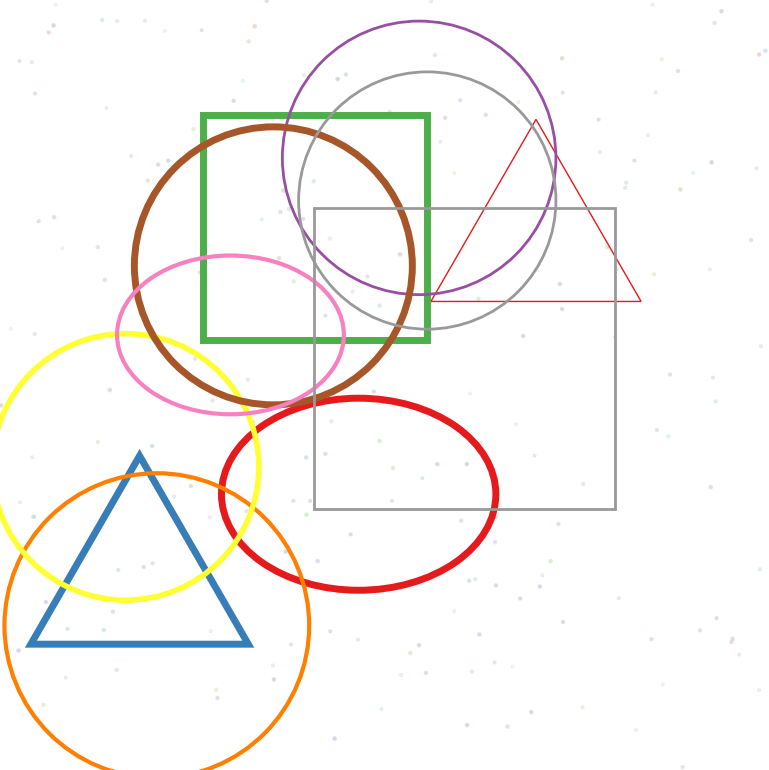[{"shape": "triangle", "thickness": 0.5, "radius": 0.79, "center": [0.696, 0.687]}, {"shape": "oval", "thickness": 2.5, "radius": 0.89, "center": [0.466, 0.358]}, {"shape": "triangle", "thickness": 2.5, "radius": 0.82, "center": [0.181, 0.245]}, {"shape": "square", "thickness": 2.5, "radius": 0.73, "center": [0.409, 0.705]}, {"shape": "circle", "thickness": 1, "radius": 0.89, "center": [0.544, 0.795]}, {"shape": "circle", "thickness": 1.5, "radius": 0.99, "center": [0.204, 0.188]}, {"shape": "circle", "thickness": 2, "radius": 0.87, "center": [0.163, 0.394]}, {"shape": "circle", "thickness": 2.5, "radius": 0.9, "center": [0.355, 0.655]}, {"shape": "oval", "thickness": 1.5, "radius": 0.74, "center": [0.299, 0.565]}, {"shape": "square", "thickness": 1, "radius": 0.98, "center": [0.603, 0.535]}, {"shape": "circle", "thickness": 1, "radius": 0.84, "center": [0.555, 0.74]}]